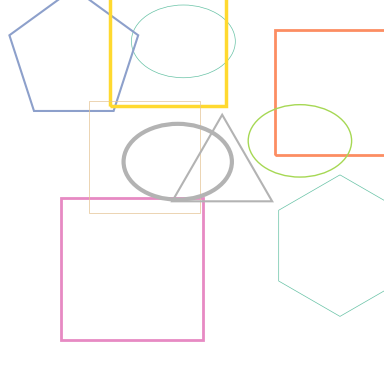[{"shape": "hexagon", "thickness": 0.5, "radius": 0.92, "center": [0.883, 0.362]}, {"shape": "oval", "thickness": 0.5, "radius": 0.67, "center": [0.476, 0.893]}, {"shape": "square", "thickness": 2, "radius": 0.81, "center": [0.876, 0.76]}, {"shape": "pentagon", "thickness": 1.5, "radius": 0.88, "center": [0.192, 0.854]}, {"shape": "square", "thickness": 2, "radius": 0.92, "center": [0.343, 0.301]}, {"shape": "oval", "thickness": 1, "radius": 0.67, "center": [0.779, 0.634]}, {"shape": "square", "thickness": 2.5, "radius": 0.76, "center": [0.436, 0.878]}, {"shape": "square", "thickness": 0.5, "radius": 0.72, "center": [0.376, 0.592]}, {"shape": "triangle", "thickness": 1.5, "radius": 0.75, "center": [0.577, 0.552]}, {"shape": "oval", "thickness": 3, "radius": 0.7, "center": [0.462, 0.58]}]